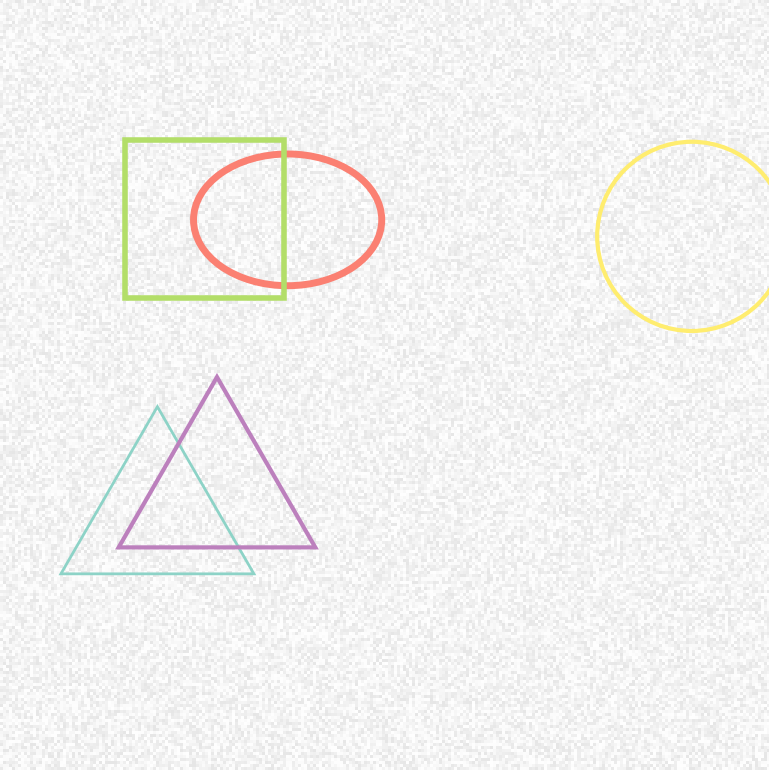[{"shape": "triangle", "thickness": 1, "radius": 0.72, "center": [0.204, 0.327]}, {"shape": "oval", "thickness": 2.5, "radius": 0.61, "center": [0.374, 0.714]}, {"shape": "square", "thickness": 2, "radius": 0.51, "center": [0.265, 0.716]}, {"shape": "triangle", "thickness": 1.5, "radius": 0.74, "center": [0.282, 0.363]}, {"shape": "circle", "thickness": 1.5, "radius": 0.61, "center": [0.898, 0.693]}]